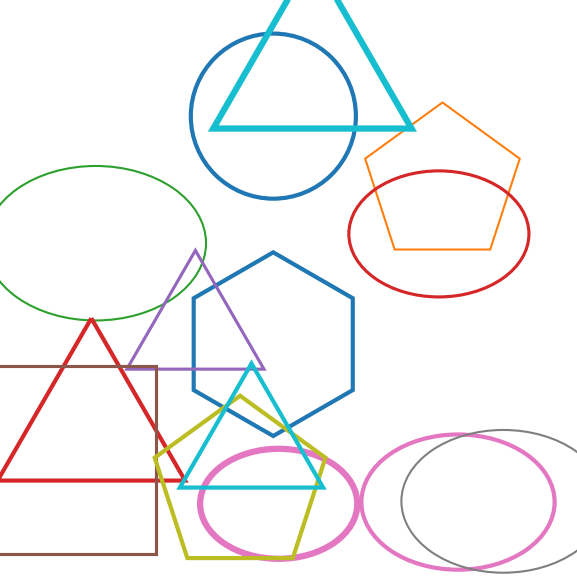[{"shape": "circle", "thickness": 2, "radius": 0.71, "center": [0.473, 0.798]}, {"shape": "hexagon", "thickness": 2, "radius": 0.8, "center": [0.473, 0.403]}, {"shape": "pentagon", "thickness": 1, "radius": 0.7, "center": [0.766, 0.681]}, {"shape": "oval", "thickness": 1, "radius": 0.96, "center": [0.166, 0.578]}, {"shape": "oval", "thickness": 1.5, "radius": 0.78, "center": [0.76, 0.594]}, {"shape": "triangle", "thickness": 2, "radius": 0.94, "center": [0.158, 0.261]}, {"shape": "triangle", "thickness": 1.5, "radius": 0.69, "center": [0.338, 0.428]}, {"shape": "square", "thickness": 1.5, "radius": 0.81, "center": [0.107, 0.202]}, {"shape": "oval", "thickness": 2, "radius": 0.84, "center": [0.793, 0.13]}, {"shape": "oval", "thickness": 3, "radius": 0.68, "center": [0.483, 0.127]}, {"shape": "oval", "thickness": 1, "radius": 0.88, "center": [0.872, 0.131]}, {"shape": "pentagon", "thickness": 2, "radius": 0.78, "center": [0.416, 0.158]}, {"shape": "triangle", "thickness": 3, "radius": 0.99, "center": [0.541, 0.876]}, {"shape": "triangle", "thickness": 2, "radius": 0.72, "center": [0.435, 0.226]}]